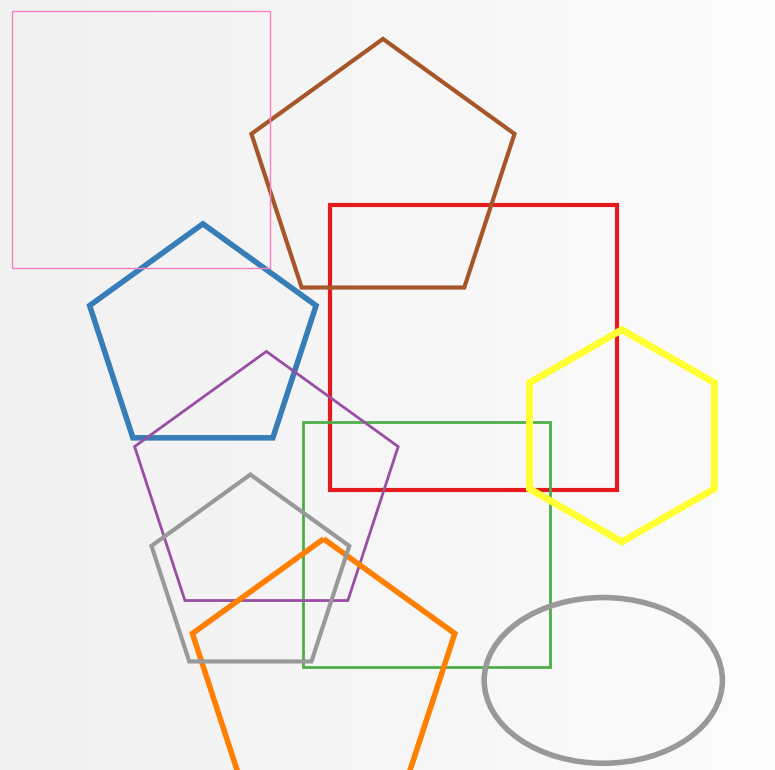[{"shape": "square", "thickness": 1.5, "radius": 0.92, "center": [0.611, 0.549]}, {"shape": "pentagon", "thickness": 2, "radius": 0.77, "center": [0.262, 0.556]}, {"shape": "square", "thickness": 1, "radius": 0.8, "center": [0.55, 0.293]}, {"shape": "pentagon", "thickness": 1, "radius": 0.89, "center": [0.344, 0.365]}, {"shape": "pentagon", "thickness": 2, "radius": 0.89, "center": [0.418, 0.122]}, {"shape": "hexagon", "thickness": 2.5, "radius": 0.69, "center": [0.802, 0.434]}, {"shape": "pentagon", "thickness": 1.5, "radius": 0.89, "center": [0.494, 0.771]}, {"shape": "square", "thickness": 0.5, "radius": 0.83, "center": [0.182, 0.819]}, {"shape": "oval", "thickness": 2, "radius": 0.77, "center": [0.778, 0.116]}, {"shape": "pentagon", "thickness": 1.5, "radius": 0.67, "center": [0.323, 0.25]}]